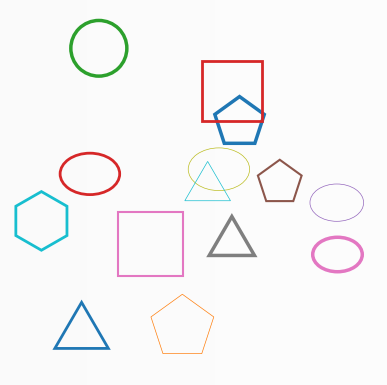[{"shape": "pentagon", "thickness": 2.5, "radius": 0.34, "center": [0.618, 0.682]}, {"shape": "triangle", "thickness": 2, "radius": 0.4, "center": [0.211, 0.135]}, {"shape": "pentagon", "thickness": 0.5, "radius": 0.43, "center": [0.471, 0.15]}, {"shape": "circle", "thickness": 2.5, "radius": 0.36, "center": [0.255, 0.875]}, {"shape": "oval", "thickness": 2, "radius": 0.38, "center": [0.232, 0.548]}, {"shape": "square", "thickness": 2, "radius": 0.39, "center": [0.599, 0.763]}, {"shape": "oval", "thickness": 0.5, "radius": 0.35, "center": [0.869, 0.474]}, {"shape": "pentagon", "thickness": 1.5, "radius": 0.3, "center": [0.722, 0.526]}, {"shape": "oval", "thickness": 2.5, "radius": 0.32, "center": [0.871, 0.339]}, {"shape": "square", "thickness": 1.5, "radius": 0.42, "center": [0.389, 0.367]}, {"shape": "triangle", "thickness": 2.5, "radius": 0.34, "center": [0.598, 0.37]}, {"shape": "oval", "thickness": 0.5, "radius": 0.4, "center": [0.565, 0.56]}, {"shape": "hexagon", "thickness": 2, "radius": 0.38, "center": [0.107, 0.426]}, {"shape": "triangle", "thickness": 0.5, "radius": 0.34, "center": [0.536, 0.513]}]